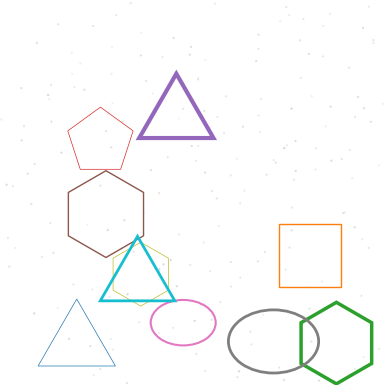[{"shape": "triangle", "thickness": 0.5, "radius": 0.58, "center": [0.199, 0.107]}, {"shape": "square", "thickness": 1, "radius": 0.4, "center": [0.804, 0.336]}, {"shape": "hexagon", "thickness": 2.5, "radius": 0.53, "center": [0.874, 0.109]}, {"shape": "pentagon", "thickness": 0.5, "radius": 0.45, "center": [0.261, 0.632]}, {"shape": "triangle", "thickness": 3, "radius": 0.56, "center": [0.458, 0.697]}, {"shape": "hexagon", "thickness": 1, "radius": 0.56, "center": [0.275, 0.444]}, {"shape": "oval", "thickness": 1.5, "radius": 0.42, "center": [0.476, 0.162]}, {"shape": "oval", "thickness": 2, "radius": 0.59, "center": [0.71, 0.113]}, {"shape": "hexagon", "thickness": 0.5, "radius": 0.42, "center": [0.366, 0.288]}, {"shape": "triangle", "thickness": 2, "radius": 0.56, "center": [0.357, 0.274]}]